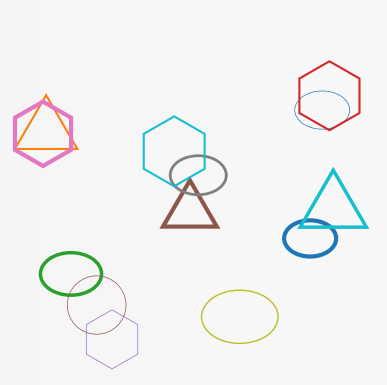[{"shape": "oval", "thickness": 0.5, "radius": 0.35, "center": [0.832, 0.714]}, {"shape": "oval", "thickness": 3, "radius": 0.34, "center": [0.8, 0.381]}, {"shape": "triangle", "thickness": 1.5, "radius": 0.47, "center": [0.119, 0.66]}, {"shape": "oval", "thickness": 2.5, "radius": 0.39, "center": [0.183, 0.288]}, {"shape": "hexagon", "thickness": 1.5, "radius": 0.45, "center": [0.85, 0.751]}, {"shape": "hexagon", "thickness": 0.5, "radius": 0.38, "center": [0.289, 0.119]}, {"shape": "triangle", "thickness": 3, "radius": 0.4, "center": [0.49, 0.451]}, {"shape": "circle", "thickness": 0.5, "radius": 0.38, "center": [0.249, 0.208]}, {"shape": "hexagon", "thickness": 3, "radius": 0.42, "center": [0.111, 0.653]}, {"shape": "oval", "thickness": 2, "radius": 0.36, "center": [0.512, 0.545]}, {"shape": "oval", "thickness": 1, "radius": 0.49, "center": [0.619, 0.177]}, {"shape": "triangle", "thickness": 2.5, "radius": 0.49, "center": [0.86, 0.459]}, {"shape": "hexagon", "thickness": 1.5, "radius": 0.45, "center": [0.45, 0.607]}]